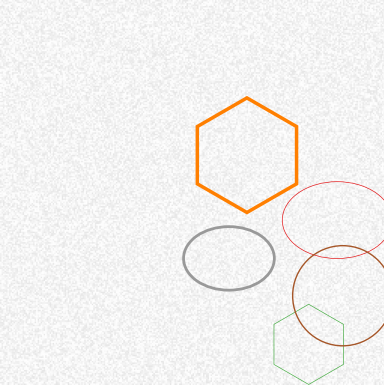[{"shape": "oval", "thickness": 0.5, "radius": 0.71, "center": [0.876, 0.428]}, {"shape": "hexagon", "thickness": 0.5, "radius": 0.52, "center": [0.802, 0.106]}, {"shape": "hexagon", "thickness": 2.5, "radius": 0.74, "center": [0.641, 0.597]}, {"shape": "circle", "thickness": 1, "radius": 0.65, "center": [0.89, 0.232]}, {"shape": "oval", "thickness": 2, "radius": 0.59, "center": [0.595, 0.329]}]